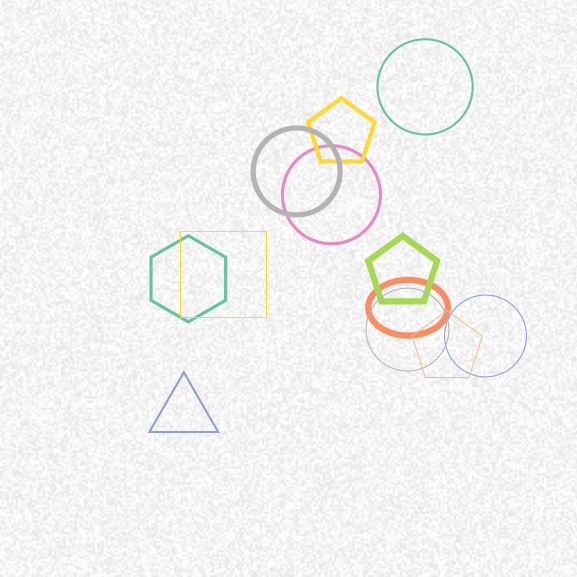[{"shape": "hexagon", "thickness": 1.5, "radius": 0.37, "center": [0.326, 0.516]}, {"shape": "circle", "thickness": 1, "radius": 0.41, "center": [0.736, 0.849]}, {"shape": "oval", "thickness": 3, "radius": 0.34, "center": [0.707, 0.466]}, {"shape": "circle", "thickness": 0.5, "radius": 0.35, "center": [0.841, 0.417]}, {"shape": "triangle", "thickness": 1, "radius": 0.34, "center": [0.318, 0.286]}, {"shape": "circle", "thickness": 1.5, "radius": 0.42, "center": [0.574, 0.662]}, {"shape": "pentagon", "thickness": 3, "radius": 0.31, "center": [0.697, 0.528]}, {"shape": "pentagon", "thickness": 2, "radius": 0.3, "center": [0.591, 0.769]}, {"shape": "square", "thickness": 0.5, "radius": 0.37, "center": [0.386, 0.524]}, {"shape": "pentagon", "thickness": 0.5, "radius": 0.32, "center": [0.774, 0.397]}, {"shape": "circle", "thickness": 0.5, "radius": 0.36, "center": [0.706, 0.428]}, {"shape": "circle", "thickness": 2.5, "radius": 0.38, "center": [0.514, 0.702]}]